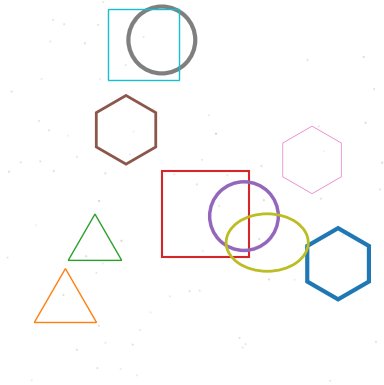[{"shape": "hexagon", "thickness": 3, "radius": 0.46, "center": [0.878, 0.315]}, {"shape": "triangle", "thickness": 1, "radius": 0.47, "center": [0.17, 0.209]}, {"shape": "triangle", "thickness": 1, "radius": 0.4, "center": [0.247, 0.364]}, {"shape": "square", "thickness": 1.5, "radius": 0.56, "center": [0.534, 0.444]}, {"shape": "circle", "thickness": 2.5, "radius": 0.45, "center": [0.634, 0.439]}, {"shape": "hexagon", "thickness": 2, "radius": 0.45, "center": [0.327, 0.663]}, {"shape": "hexagon", "thickness": 0.5, "radius": 0.44, "center": [0.811, 0.585]}, {"shape": "circle", "thickness": 3, "radius": 0.43, "center": [0.42, 0.896]}, {"shape": "oval", "thickness": 2, "radius": 0.53, "center": [0.694, 0.37]}, {"shape": "square", "thickness": 1, "radius": 0.47, "center": [0.373, 0.884]}]